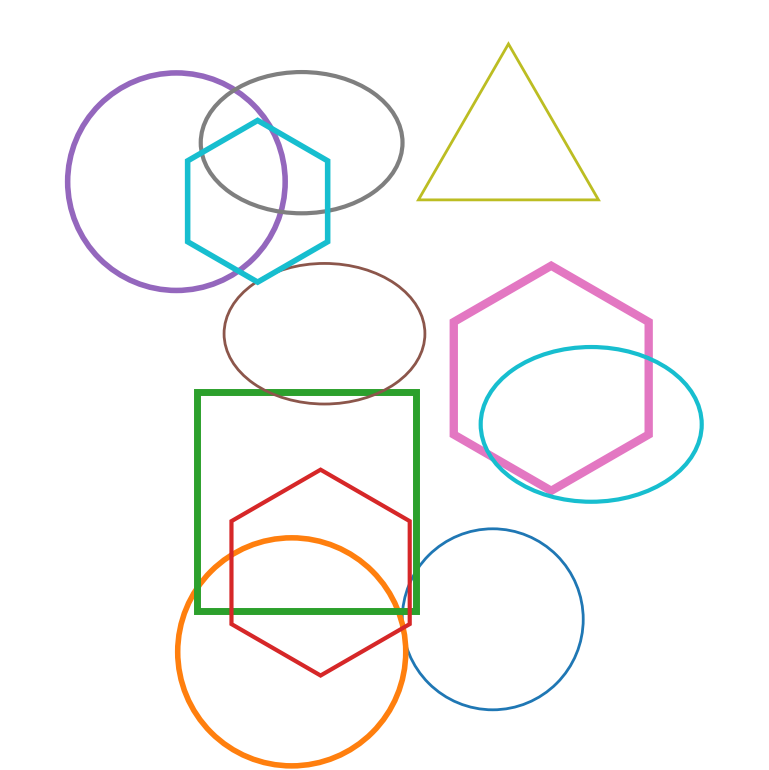[{"shape": "circle", "thickness": 1, "radius": 0.59, "center": [0.64, 0.196]}, {"shape": "circle", "thickness": 2, "radius": 0.74, "center": [0.379, 0.153]}, {"shape": "square", "thickness": 2.5, "radius": 0.71, "center": [0.398, 0.349]}, {"shape": "hexagon", "thickness": 1.5, "radius": 0.67, "center": [0.416, 0.256]}, {"shape": "circle", "thickness": 2, "radius": 0.71, "center": [0.229, 0.764]}, {"shape": "oval", "thickness": 1, "radius": 0.65, "center": [0.421, 0.567]}, {"shape": "hexagon", "thickness": 3, "radius": 0.73, "center": [0.716, 0.509]}, {"shape": "oval", "thickness": 1.5, "radius": 0.66, "center": [0.392, 0.815]}, {"shape": "triangle", "thickness": 1, "radius": 0.68, "center": [0.66, 0.808]}, {"shape": "hexagon", "thickness": 2, "radius": 0.52, "center": [0.335, 0.739]}, {"shape": "oval", "thickness": 1.5, "radius": 0.72, "center": [0.768, 0.449]}]